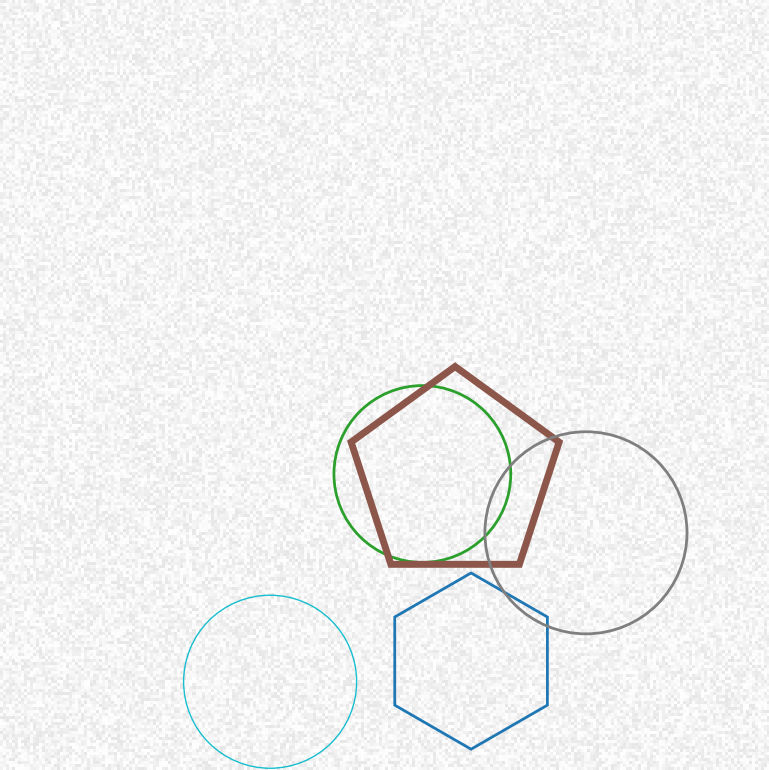[{"shape": "hexagon", "thickness": 1, "radius": 0.57, "center": [0.612, 0.141]}, {"shape": "circle", "thickness": 1, "radius": 0.57, "center": [0.549, 0.384]}, {"shape": "pentagon", "thickness": 2.5, "radius": 0.71, "center": [0.591, 0.382]}, {"shape": "circle", "thickness": 1, "radius": 0.66, "center": [0.761, 0.308]}, {"shape": "circle", "thickness": 0.5, "radius": 0.56, "center": [0.351, 0.115]}]